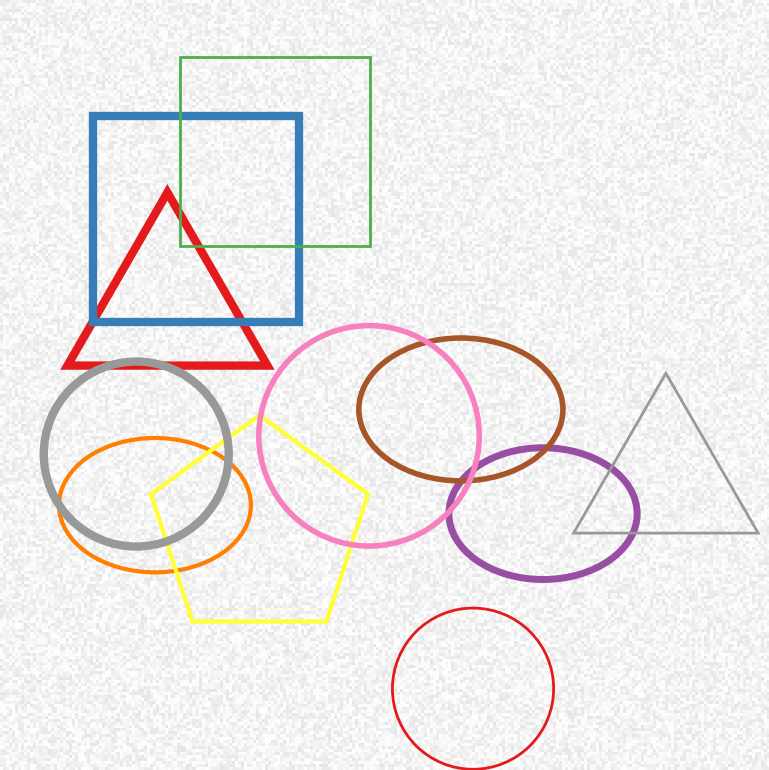[{"shape": "triangle", "thickness": 3, "radius": 0.75, "center": [0.217, 0.6]}, {"shape": "circle", "thickness": 1, "radius": 0.52, "center": [0.614, 0.106]}, {"shape": "square", "thickness": 3, "radius": 0.67, "center": [0.254, 0.715]}, {"shape": "square", "thickness": 1, "radius": 0.61, "center": [0.357, 0.803]}, {"shape": "oval", "thickness": 2.5, "radius": 0.61, "center": [0.705, 0.333]}, {"shape": "oval", "thickness": 1.5, "radius": 0.62, "center": [0.201, 0.344]}, {"shape": "pentagon", "thickness": 1.5, "radius": 0.74, "center": [0.337, 0.313]}, {"shape": "oval", "thickness": 2, "radius": 0.66, "center": [0.599, 0.468]}, {"shape": "circle", "thickness": 2, "radius": 0.72, "center": [0.479, 0.434]}, {"shape": "triangle", "thickness": 1, "radius": 0.69, "center": [0.865, 0.377]}, {"shape": "circle", "thickness": 3, "radius": 0.6, "center": [0.177, 0.41]}]